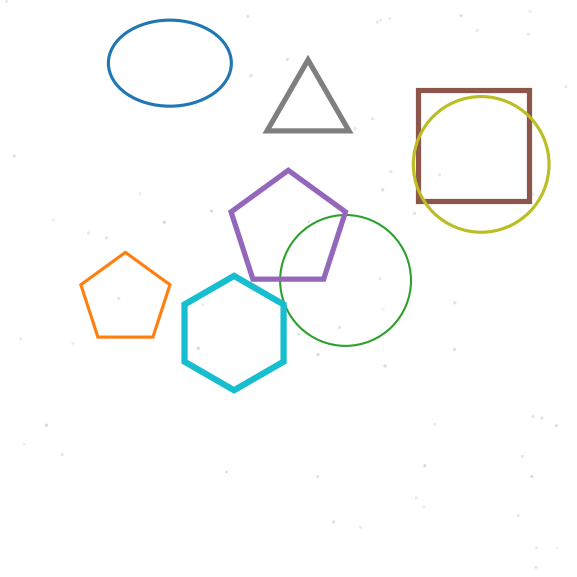[{"shape": "oval", "thickness": 1.5, "radius": 0.53, "center": [0.294, 0.89]}, {"shape": "pentagon", "thickness": 1.5, "radius": 0.41, "center": [0.217, 0.481]}, {"shape": "circle", "thickness": 1, "radius": 0.57, "center": [0.598, 0.514]}, {"shape": "pentagon", "thickness": 2.5, "radius": 0.52, "center": [0.499, 0.6]}, {"shape": "square", "thickness": 2.5, "radius": 0.48, "center": [0.819, 0.747]}, {"shape": "triangle", "thickness": 2.5, "radius": 0.41, "center": [0.533, 0.813]}, {"shape": "circle", "thickness": 1.5, "radius": 0.59, "center": [0.833, 0.714]}, {"shape": "hexagon", "thickness": 3, "radius": 0.5, "center": [0.405, 0.422]}]